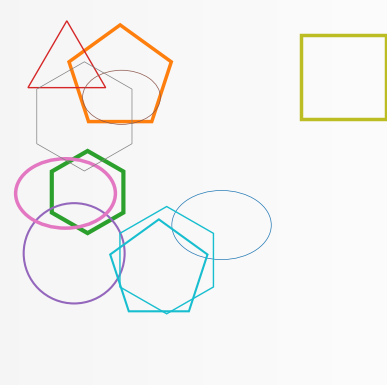[{"shape": "oval", "thickness": 0.5, "radius": 0.64, "center": [0.572, 0.415]}, {"shape": "pentagon", "thickness": 2.5, "radius": 0.69, "center": [0.31, 0.796]}, {"shape": "hexagon", "thickness": 3, "radius": 0.53, "center": [0.226, 0.501]}, {"shape": "triangle", "thickness": 1, "radius": 0.58, "center": [0.172, 0.83]}, {"shape": "circle", "thickness": 1.5, "radius": 0.65, "center": [0.191, 0.342]}, {"shape": "oval", "thickness": 0.5, "radius": 0.5, "center": [0.313, 0.747]}, {"shape": "oval", "thickness": 2.5, "radius": 0.64, "center": [0.169, 0.498]}, {"shape": "hexagon", "thickness": 0.5, "radius": 0.71, "center": [0.218, 0.698]}, {"shape": "square", "thickness": 2.5, "radius": 0.55, "center": [0.886, 0.8]}, {"shape": "pentagon", "thickness": 1.5, "radius": 0.66, "center": [0.41, 0.298]}, {"shape": "hexagon", "thickness": 1, "radius": 0.7, "center": [0.43, 0.324]}]